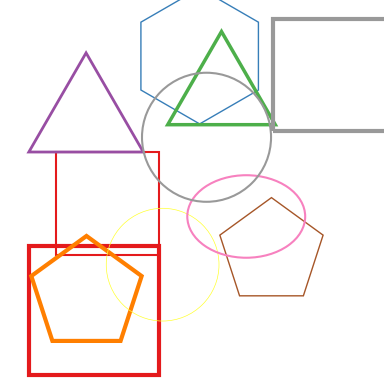[{"shape": "square", "thickness": 3, "radius": 0.84, "center": [0.244, 0.194]}, {"shape": "square", "thickness": 1.5, "radius": 0.67, "center": [0.279, 0.471]}, {"shape": "hexagon", "thickness": 1, "radius": 0.88, "center": [0.519, 0.854]}, {"shape": "triangle", "thickness": 2.5, "radius": 0.81, "center": [0.575, 0.757]}, {"shape": "triangle", "thickness": 2, "radius": 0.86, "center": [0.224, 0.691]}, {"shape": "pentagon", "thickness": 3, "radius": 0.75, "center": [0.225, 0.236]}, {"shape": "circle", "thickness": 0.5, "radius": 0.73, "center": [0.422, 0.313]}, {"shape": "pentagon", "thickness": 1, "radius": 0.7, "center": [0.705, 0.346]}, {"shape": "oval", "thickness": 1.5, "radius": 0.77, "center": [0.64, 0.438]}, {"shape": "circle", "thickness": 1.5, "radius": 0.84, "center": [0.536, 0.643]}, {"shape": "square", "thickness": 3, "radius": 0.73, "center": [0.855, 0.805]}]